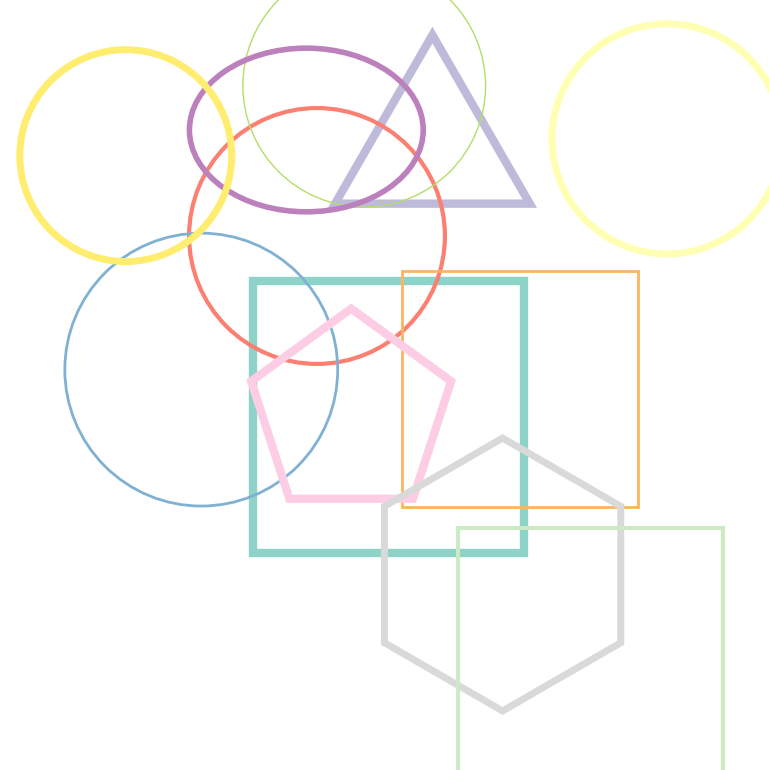[{"shape": "square", "thickness": 3, "radius": 0.88, "center": [0.504, 0.458]}, {"shape": "circle", "thickness": 2.5, "radius": 0.75, "center": [0.866, 0.82]}, {"shape": "triangle", "thickness": 3, "radius": 0.73, "center": [0.562, 0.809]}, {"shape": "circle", "thickness": 1.5, "radius": 0.83, "center": [0.412, 0.694]}, {"shape": "circle", "thickness": 1, "radius": 0.89, "center": [0.261, 0.52]}, {"shape": "square", "thickness": 1, "radius": 0.76, "center": [0.676, 0.495]}, {"shape": "circle", "thickness": 0.5, "radius": 0.79, "center": [0.473, 0.889]}, {"shape": "pentagon", "thickness": 3, "radius": 0.68, "center": [0.456, 0.463]}, {"shape": "hexagon", "thickness": 2.5, "radius": 0.89, "center": [0.653, 0.254]}, {"shape": "oval", "thickness": 2, "radius": 0.76, "center": [0.398, 0.831]}, {"shape": "square", "thickness": 1.5, "radius": 0.86, "center": [0.767, 0.142]}, {"shape": "circle", "thickness": 2.5, "radius": 0.69, "center": [0.163, 0.798]}]